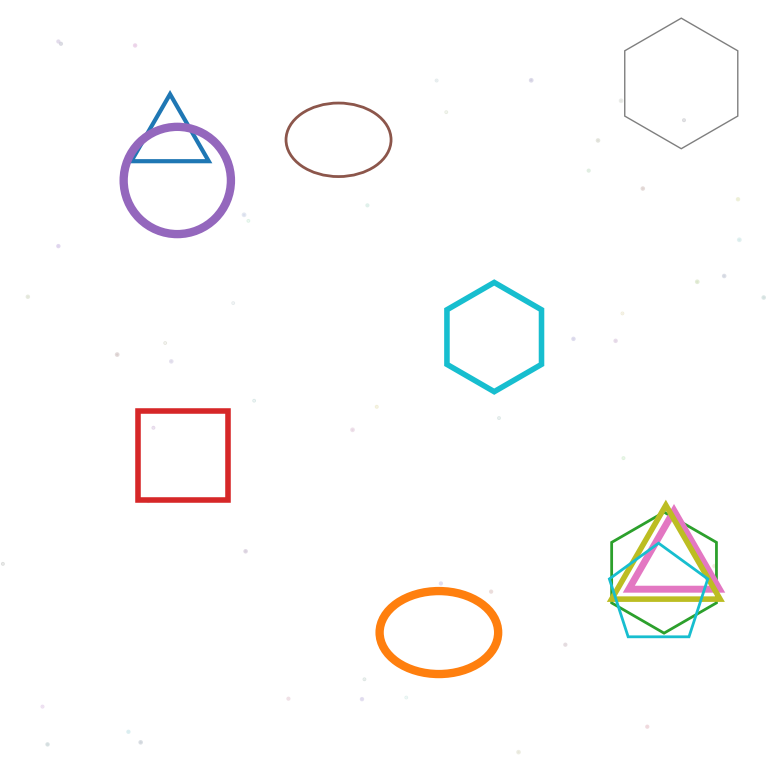[{"shape": "triangle", "thickness": 1.5, "radius": 0.29, "center": [0.221, 0.82]}, {"shape": "oval", "thickness": 3, "radius": 0.38, "center": [0.57, 0.179]}, {"shape": "hexagon", "thickness": 1, "radius": 0.39, "center": [0.862, 0.256]}, {"shape": "square", "thickness": 2, "radius": 0.29, "center": [0.238, 0.409]}, {"shape": "circle", "thickness": 3, "radius": 0.35, "center": [0.23, 0.766]}, {"shape": "oval", "thickness": 1, "radius": 0.34, "center": [0.44, 0.818]}, {"shape": "triangle", "thickness": 2.5, "radius": 0.34, "center": [0.875, 0.269]}, {"shape": "hexagon", "thickness": 0.5, "radius": 0.42, "center": [0.885, 0.892]}, {"shape": "triangle", "thickness": 2, "radius": 0.41, "center": [0.865, 0.263]}, {"shape": "pentagon", "thickness": 1, "radius": 0.34, "center": [0.855, 0.227]}, {"shape": "hexagon", "thickness": 2, "radius": 0.35, "center": [0.642, 0.562]}]